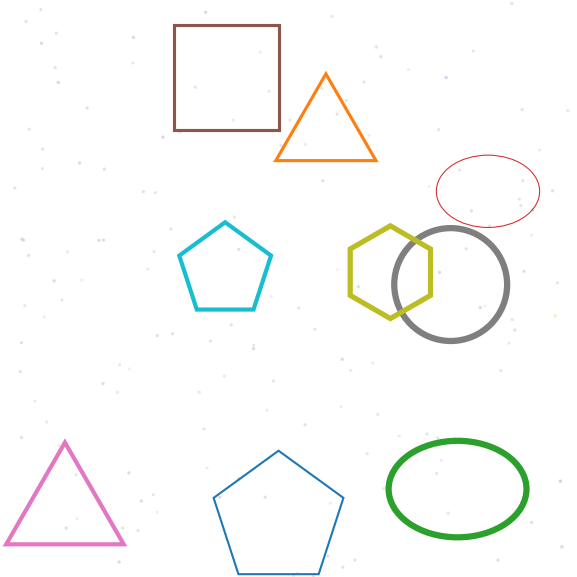[{"shape": "pentagon", "thickness": 1, "radius": 0.59, "center": [0.482, 0.1]}, {"shape": "triangle", "thickness": 1.5, "radius": 0.5, "center": [0.564, 0.771]}, {"shape": "oval", "thickness": 3, "radius": 0.6, "center": [0.792, 0.152]}, {"shape": "oval", "thickness": 0.5, "radius": 0.45, "center": [0.845, 0.668]}, {"shape": "square", "thickness": 1.5, "radius": 0.45, "center": [0.393, 0.865]}, {"shape": "triangle", "thickness": 2, "radius": 0.59, "center": [0.112, 0.115]}, {"shape": "circle", "thickness": 3, "radius": 0.49, "center": [0.78, 0.506]}, {"shape": "hexagon", "thickness": 2.5, "radius": 0.4, "center": [0.676, 0.528]}, {"shape": "pentagon", "thickness": 2, "radius": 0.42, "center": [0.39, 0.531]}]